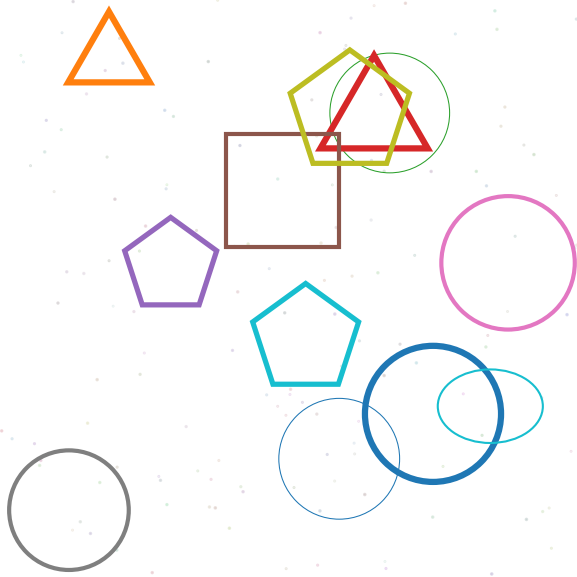[{"shape": "circle", "thickness": 0.5, "radius": 0.52, "center": [0.587, 0.205]}, {"shape": "circle", "thickness": 3, "radius": 0.59, "center": [0.75, 0.282]}, {"shape": "triangle", "thickness": 3, "radius": 0.41, "center": [0.189, 0.897]}, {"shape": "circle", "thickness": 0.5, "radius": 0.52, "center": [0.675, 0.803]}, {"shape": "triangle", "thickness": 3, "radius": 0.54, "center": [0.648, 0.796]}, {"shape": "pentagon", "thickness": 2.5, "radius": 0.42, "center": [0.296, 0.539]}, {"shape": "square", "thickness": 2, "radius": 0.49, "center": [0.489, 0.67]}, {"shape": "circle", "thickness": 2, "radius": 0.58, "center": [0.88, 0.544]}, {"shape": "circle", "thickness": 2, "radius": 0.52, "center": [0.119, 0.116]}, {"shape": "pentagon", "thickness": 2.5, "radius": 0.54, "center": [0.606, 0.804]}, {"shape": "pentagon", "thickness": 2.5, "radius": 0.48, "center": [0.529, 0.412]}, {"shape": "oval", "thickness": 1, "radius": 0.45, "center": [0.849, 0.296]}]